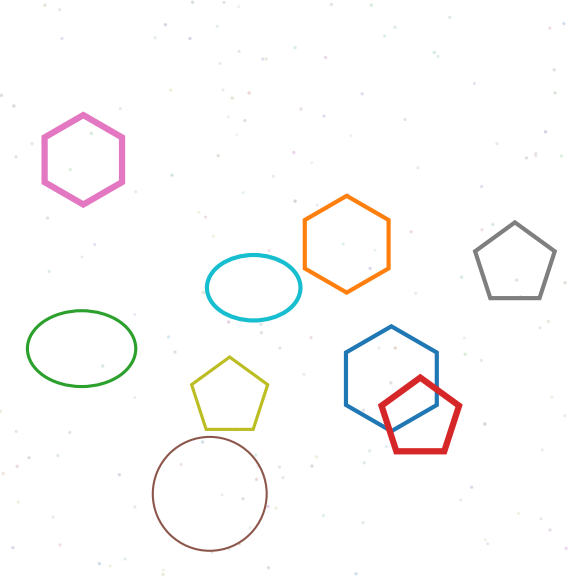[{"shape": "hexagon", "thickness": 2, "radius": 0.45, "center": [0.678, 0.343]}, {"shape": "hexagon", "thickness": 2, "radius": 0.42, "center": [0.6, 0.576]}, {"shape": "oval", "thickness": 1.5, "radius": 0.47, "center": [0.141, 0.395]}, {"shape": "pentagon", "thickness": 3, "radius": 0.35, "center": [0.728, 0.275]}, {"shape": "circle", "thickness": 1, "radius": 0.49, "center": [0.363, 0.144]}, {"shape": "hexagon", "thickness": 3, "radius": 0.39, "center": [0.144, 0.722]}, {"shape": "pentagon", "thickness": 2, "radius": 0.36, "center": [0.892, 0.542]}, {"shape": "pentagon", "thickness": 1.5, "radius": 0.35, "center": [0.398, 0.312]}, {"shape": "oval", "thickness": 2, "radius": 0.4, "center": [0.439, 0.501]}]